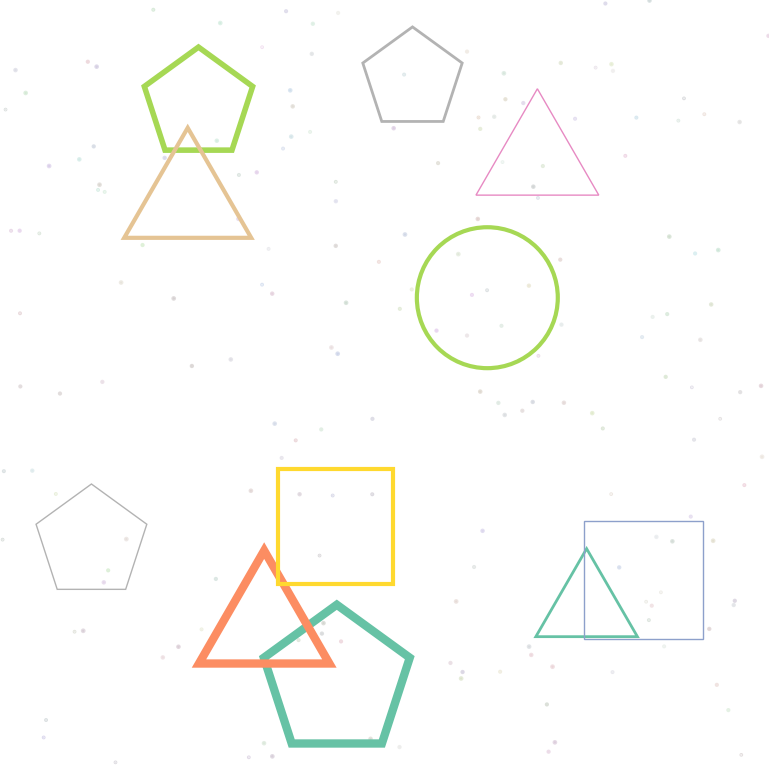[{"shape": "triangle", "thickness": 1, "radius": 0.38, "center": [0.762, 0.211]}, {"shape": "pentagon", "thickness": 3, "radius": 0.5, "center": [0.437, 0.115]}, {"shape": "triangle", "thickness": 3, "radius": 0.49, "center": [0.343, 0.187]}, {"shape": "square", "thickness": 0.5, "radius": 0.38, "center": [0.836, 0.247]}, {"shape": "triangle", "thickness": 0.5, "radius": 0.46, "center": [0.698, 0.793]}, {"shape": "pentagon", "thickness": 2, "radius": 0.37, "center": [0.258, 0.865]}, {"shape": "circle", "thickness": 1.5, "radius": 0.46, "center": [0.633, 0.613]}, {"shape": "square", "thickness": 1.5, "radius": 0.37, "center": [0.436, 0.316]}, {"shape": "triangle", "thickness": 1.5, "radius": 0.48, "center": [0.244, 0.739]}, {"shape": "pentagon", "thickness": 0.5, "radius": 0.38, "center": [0.119, 0.296]}, {"shape": "pentagon", "thickness": 1, "radius": 0.34, "center": [0.536, 0.897]}]